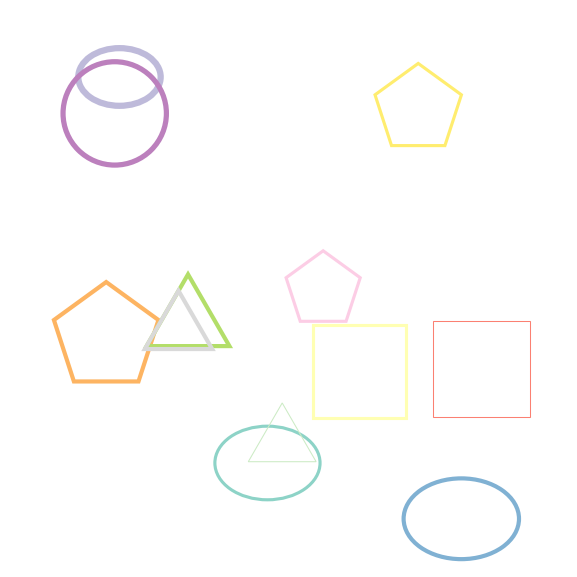[{"shape": "oval", "thickness": 1.5, "radius": 0.46, "center": [0.463, 0.197]}, {"shape": "square", "thickness": 1.5, "radius": 0.4, "center": [0.622, 0.355]}, {"shape": "oval", "thickness": 3, "radius": 0.36, "center": [0.207, 0.866]}, {"shape": "square", "thickness": 0.5, "radius": 0.42, "center": [0.834, 0.36]}, {"shape": "oval", "thickness": 2, "radius": 0.5, "center": [0.799, 0.101]}, {"shape": "pentagon", "thickness": 2, "radius": 0.48, "center": [0.184, 0.416]}, {"shape": "triangle", "thickness": 2, "radius": 0.41, "center": [0.326, 0.441]}, {"shape": "pentagon", "thickness": 1.5, "radius": 0.34, "center": [0.56, 0.497]}, {"shape": "triangle", "thickness": 2, "radius": 0.34, "center": [0.309, 0.428]}, {"shape": "circle", "thickness": 2.5, "radius": 0.45, "center": [0.199, 0.803]}, {"shape": "triangle", "thickness": 0.5, "radius": 0.34, "center": [0.489, 0.234]}, {"shape": "pentagon", "thickness": 1.5, "radius": 0.39, "center": [0.724, 0.811]}]